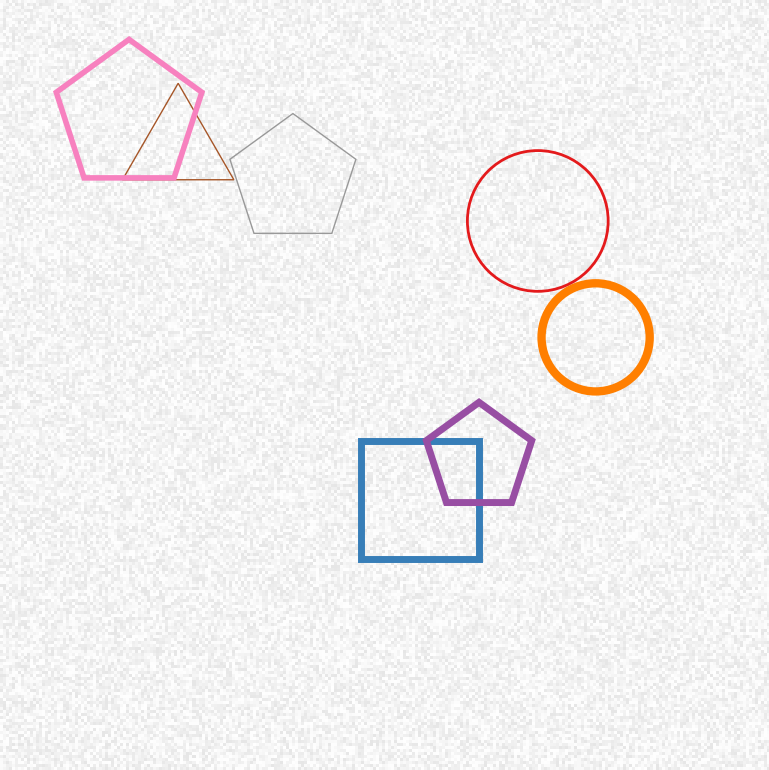[{"shape": "circle", "thickness": 1, "radius": 0.46, "center": [0.698, 0.713]}, {"shape": "square", "thickness": 2.5, "radius": 0.38, "center": [0.546, 0.35]}, {"shape": "pentagon", "thickness": 2.5, "radius": 0.36, "center": [0.622, 0.406]}, {"shape": "circle", "thickness": 3, "radius": 0.35, "center": [0.774, 0.562]}, {"shape": "triangle", "thickness": 0.5, "radius": 0.42, "center": [0.231, 0.808]}, {"shape": "pentagon", "thickness": 2, "radius": 0.5, "center": [0.168, 0.849]}, {"shape": "pentagon", "thickness": 0.5, "radius": 0.43, "center": [0.38, 0.767]}]